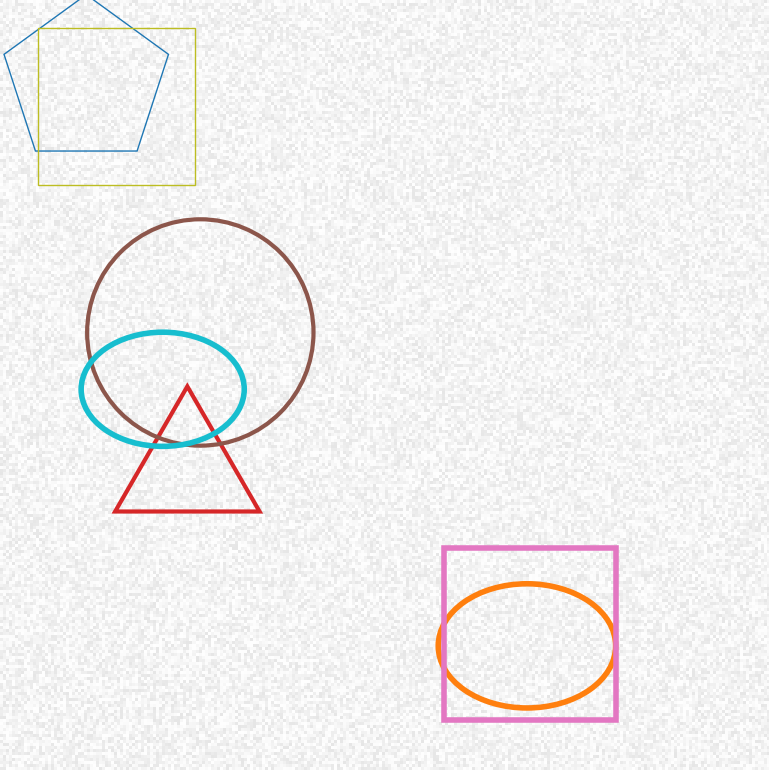[{"shape": "pentagon", "thickness": 0.5, "radius": 0.56, "center": [0.112, 0.895]}, {"shape": "oval", "thickness": 2, "radius": 0.58, "center": [0.684, 0.161]}, {"shape": "triangle", "thickness": 1.5, "radius": 0.54, "center": [0.243, 0.39]}, {"shape": "circle", "thickness": 1.5, "radius": 0.73, "center": [0.26, 0.568]}, {"shape": "square", "thickness": 2, "radius": 0.56, "center": [0.688, 0.177]}, {"shape": "square", "thickness": 0.5, "radius": 0.51, "center": [0.151, 0.862]}, {"shape": "oval", "thickness": 2, "radius": 0.53, "center": [0.211, 0.494]}]